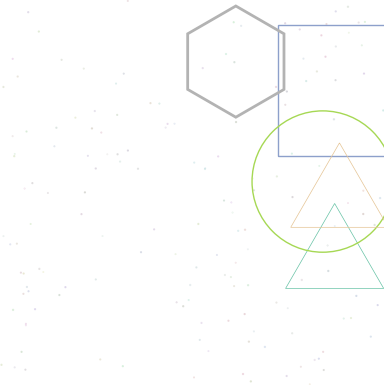[{"shape": "triangle", "thickness": 0.5, "radius": 0.74, "center": [0.869, 0.324]}, {"shape": "square", "thickness": 1, "radius": 0.85, "center": [0.892, 0.764]}, {"shape": "circle", "thickness": 1, "radius": 0.92, "center": [0.838, 0.528]}, {"shape": "triangle", "thickness": 0.5, "radius": 0.73, "center": [0.882, 0.483]}, {"shape": "hexagon", "thickness": 2, "radius": 0.72, "center": [0.613, 0.84]}]